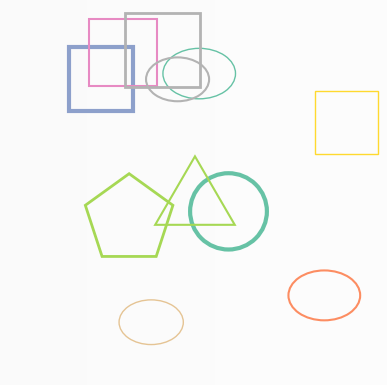[{"shape": "oval", "thickness": 1, "radius": 0.47, "center": [0.514, 0.809]}, {"shape": "circle", "thickness": 3, "radius": 0.5, "center": [0.59, 0.451]}, {"shape": "oval", "thickness": 1.5, "radius": 0.46, "center": [0.837, 0.233]}, {"shape": "square", "thickness": 3, "radius": 0.41, "center": [0.26, 0.795]}, {"shape": "square", "thickness": 1.5, "radius": 0.43, "center": [0.317, 0.863]}, {"shape": "triangle", "thickness": 1.5, "radius": 0.59, "center": [0.503, 0.475]}, {"shape": "pentagon", "thickness": 2, "radius": 0.59, "center": [0.333, 0.43]}, {"shape": "square", "thickness": 1, "radius": 0.41, "center": [0.894, 0.683]}, {"shape": "oval", "thickness": 1, "radius": 0.41, "center": [0.39, 0.163]}, {"shape": "square", "thickness": 2, "radius": 0.48, "center": [0.419, 0.87]}, {"shape": "oval", "thickness": 1.5, "radius": 0.41, "center": [0.458, 0.794]}]